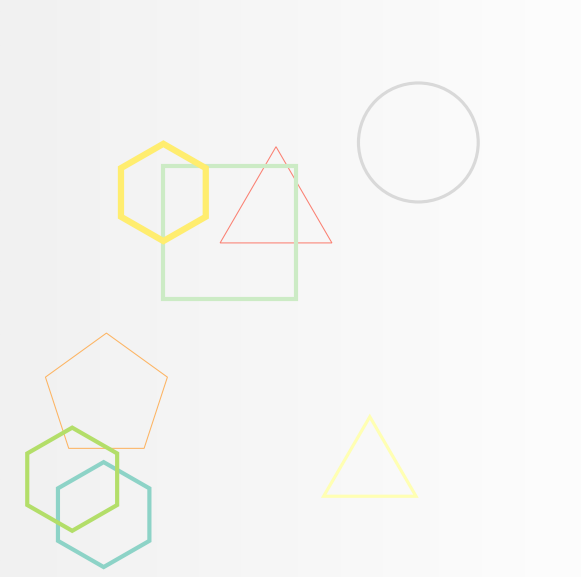[{"shape": "hexagon", "thickness": 2, "radius": 0.45, "center": [0.178, 0.108]}, {"shape": "triangle", "thickness": 1.5, "radius": 0.46, "center": [0.636, 0.186]}, {"shape": "triangle", "thickness": 0.5, "radius": 0.56, "center": [0.475, 0.634]}, {"shape": "pentagon", "thickness": 0.5, "radius": 0.55, "center": [0.183, 0.312]}, {"shape": "hexagon", "thickness": 2, "radius": 0.45, "center": [0.124, 0.169]}, {"shape": "circle", "thickness": 1.5, "radius": 0.52, "center": [0.72, 0.752]}, {"shape": "square", "thickness": 2, "radius": 0.57, "center": [0.395, 0.597]}, {"shape": "hexagon", "thickness": 3, "radius": 0.42, "center": [0.281, 0.666]}]